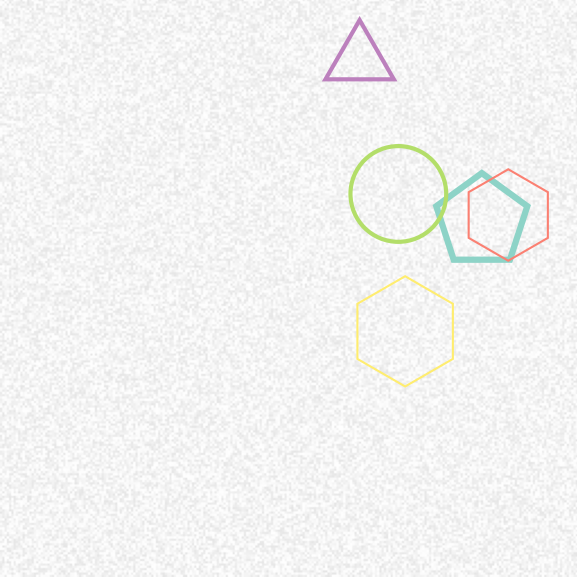[{"shape": "pentagon", "thickness": 3, "radius": 0.41, "center": [0.834, 0.616]}, {"shape": "hexagon", "thickness": 1, "radius": 0.4, "center": [0.88, 0.627]}, {"shape": "circle", "thickness": 2, "radius": 0.41, "center": [0.69, 0.663]}, {"shape": "triangle", "thickness": 2, "radius": 0.34, "center": [0.623, 0.896]}, {"shape": "hexagon", "thickness": 1, "radius": 0.48, "center": [0.702, 0.425]}]